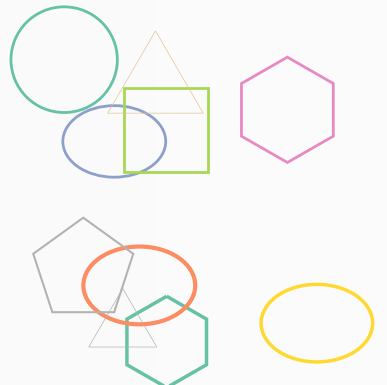[{"shape": "hexagon", "thickness": 2.5, "radius": 0.59, "center": [0.43, 0.112]}, {"shape": "circle", "thickness": 2, "radius": 0.69, "center": [0.166, 0.845]}, {"shape": "oval", "thickness": 3, "radius": 0.72, "center": [0.359, 0.259]}, {"shape": "oval", "thickness": 2, "radius": 0.66, "center": [0.295, 0.633]}, {"shape": "hexagon", "thickness": 2, "radius": 0.68, "center": [0.742, 0.715]}, {"shape": "square", "thickness": 2, "radius": 0.54, "center": [0.428, 0.663]}, {"shape": "oval", "thickness": 2.5, "radius": 0.72, "center": [0.818, 0.161]}, {"shape": "triangle", "thickness": 0.5, "radius": 0.71, "center": [0.401, 0.777]}, {"shape": "pentagon", "thickness": 1.5, "radius": 0.68, "center": [0.215, 0.299]}, {"shape": "triangle", "thickness": 0.5, "radius": 0.51, "center": [0.317, 0.149]}]